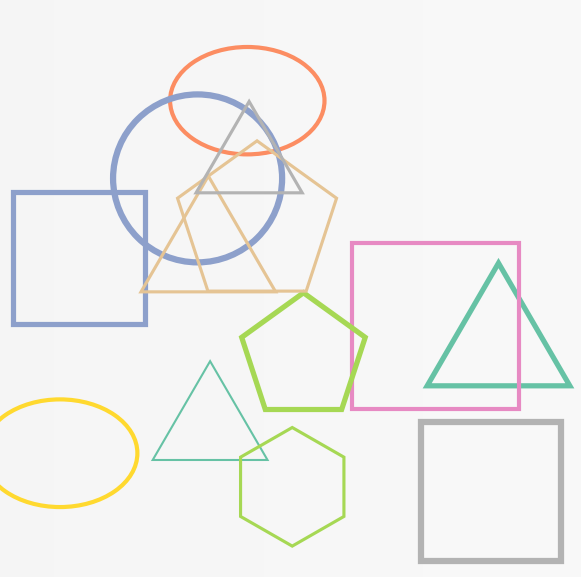[{"shape": "triangle", "thickness": 1, "radius": 0.57, "center": [0.361, 0.26]}, {"shape": "triangle", "thickness": 2.5, "radius": 0.71, "center": [0.858, 0.402]}, {"shape": "oval", "thickness": 2, "radius": 0.66, "center": [0.425, 0.825]}, {"shape": "circle", "thickness": 3, "radius": 0.73, "center": [0.34, 0.69]}, {"shape": "square", "thickness": 2.5, "radius": 0.57, "center": [0.135, 0.552]}, {"shape": "square", "thickness": 2, "radius": 0.72, "center": [0.748, 0.435]}, {"shape": "pentagon", "thickness": 2.5, "radius": 0.56, "center": [0.522, 0.38]}, {"shape": "hexagon", "thickness": 1.5, "radius": 0.51, "center": [0.503, 0.156]}, {"shape": "oval", "thickness": 2, "radius": 0.67, "center": [0.103, 0.214]}, {"shape": "triangle", "thickness": 1.5, "radius": 0.67, "center": [0.358, 0.561]}, {"shape": "pentagon", "thickness": 1.5, "radius": 0.72, "center": [0.442, 0.611]}, {"shape": "square", "thickness": 3, "radius": 0.6, "center": [0.844, 0.149]}, {"shape": "triangle", "thickness": 1.5, "radius": 0.53, "center": [0.429, 0.718]}]